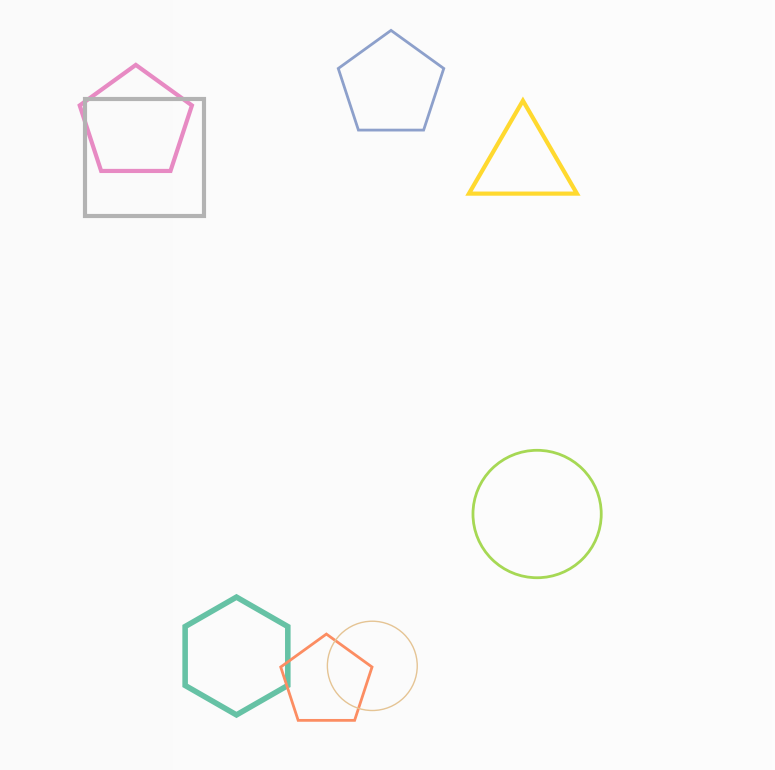[{"shape": "hexagon", "thickness": 2, "radius": 0.38, "center": [0.305, 0.148]}, {"shape": "pentagon", "thickness": 1, "radius": 0.31, "center": [0.421, 0.115]}, {"shape": "pentagon", "thickness": 1, "radius": 0.36, "center": [0.505, 0.889]}, {"shape": "pentagon", "thickness": 1.5, "radius": 0.38, "center": [0.175, 0.84]}, {"shape": "circle", "thickness": 1, "radius": 0.41, "center": [0.693, 0.332]}, {"shape": "triangle", "thickness": 1.5, "radius": 0.4, "center": [0.675, 0.789]}, {"shape": "circle", "thickness": 0.5, "radius": 0.29, "center": [0.48, 0.135]}, {"shape": "square", "thickness": 1.5, "radius": 0.38, "center": [0.186, 0.795]}]